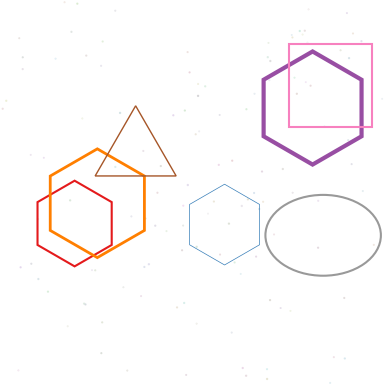[{"shape": "hexagon", "thickness": 1.5, "radius": 0.56, "center": [0.194, 0.419]}, {"shape": "hexagon", "thickness": 0.5, "radius": 0.52, "center": [0.583, 0.417]}, {"shape": "hexagon", "thickness": 3, "radius": 0.73, "center": [0.812, 0.719]}, {"shape": "hexagon", "thickness": 2, "radius": 0.71, "center": [0.253, 0.472]}, {"shape": "triangle", "thickness": 1, "radius": 0.61, "center": [0.352, 0.604]}, {"shape": "square", "thickness": 1.5, "radius": 0.54, "center": [0.858, 0.779]}, {"shape": "oval", "thickness": 1.5, "radius": 0.75, "center": [0.839, 0.389]}]